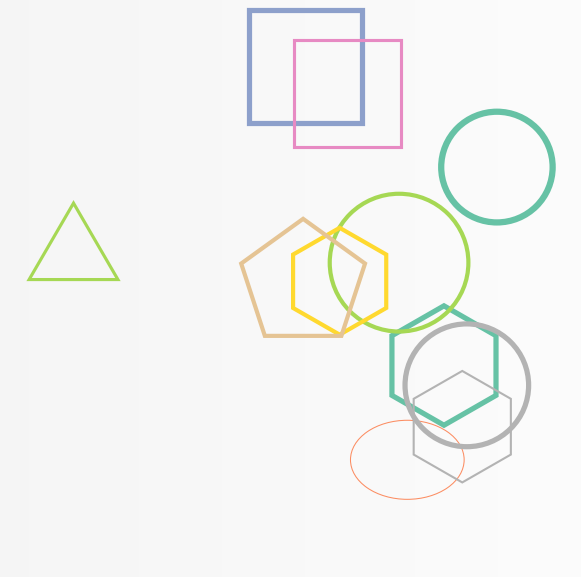[{"shape": "circle", "thickness": 3, "radius": 0.48, "center": [0.855, 0.71]}, {"shape": "hexagon", "thickness": 2.5, "radius": 0.52, "center": [0.764, 0.366]}, {"shape": "oval", "thickness": 0.5, "radius": 0.49, "center": [0.701, 0.203]}, {"shape": "square", "thickness": 2.5, "radius": 0.49, "center": [0.526, 0.884]}, {"shape": "square", "thickness": 1.5, "radius": 0.46, "center": [0.597, 0.837]}, {"shape": "circle", "thickness": 2, "radius": 0.6, "center": [0.687, 0.544]}, {"shape": "triangle", "thickness": 1.5, "radius": 0.44, "center": [0.126, 0.559]}, {"shape": "hexagon", "thickness": 2, "radius": 0.46, "center": [0.584, 0.512]}, {"shape": "pentagon", "thickness": 2, "radius": 0.56, "center": [0.521, 0.508]}, {"shape": "circle", "thickness": 2.5, "radius": 0.53, "center": [0.803, 0.332]}, {"shape": "hexagon", "thickness": 1, "radius": 0.48, "center": [0.795, 0.26]}]